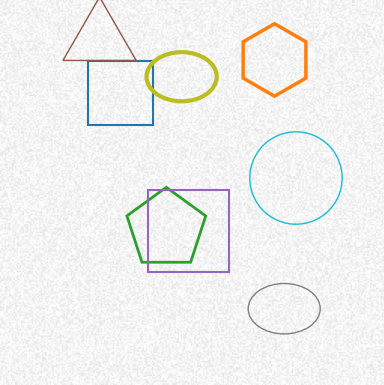[{"shape": "square", "thickness": 1.5, "radius": 0.42, "center": [0.313, 0.758]}, {"shape": "hexagon", "thickness": 2.5, "radius": 0.47, "center": [0.713, 0.844]}, {"shape": "pentagon", "thickness": 2, "radius": 0.54, "center": [0.432, 0.406]}, {"shape": "square", "thickness": 1.5, "radius": 0.53, "center": [0.49, 0.4]}, {"shape": "triangle", "thickness": 1, "radius": 0.55, "center": [0.259, 0.898]}, {"shape": "oval", "thickness": 1, "radius": 0.47, "center": [0.738, 0.198]}, {"shape": "oval", "thickness": 3, "radius": 0.46, "center": [0.472, 0.801]}, {"shape": "circle", "thickness": 1, "radius": 0.6, "center": [0.769, 0.538]}]